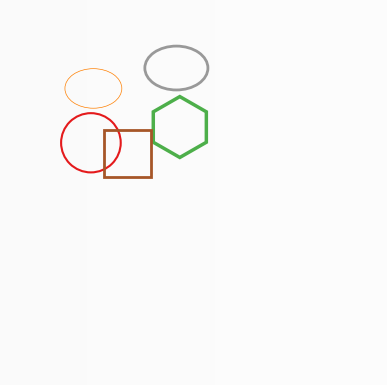[{"shape": "circle", "thickness": 1.5, "radius": 0.38, "center": [0.235, 0.629]}, {"shape": "hexagon", "thickness": 2.5, "radius": 0.4, "center": [0.464, 0.67]}, {"shape": "oval", "thickness": 0.5, "radius": 0.37, "center": [0.241, 0.77]}, {"shape": "square", "thickness": 2, "radius": 0.3, "center": [0.328, 0.602]}, {"shape": "oval", "thickness": 2, "radius": 0.41, "center": [0.455, 0.823]}]